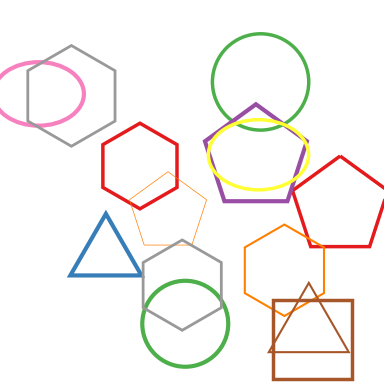[{"shape": "hexagon", "thickness": 2.5, "radius": 0.56, "center": [0.363, 0.569]}, {"shape": "pentagon", "thickness": 2.5, "radius": 0.65, "center": [0.884, 0.465]}, {"shape": "triangle", "thickness": 3, "radius": 0.53, "center": [0.275, 0.338]}, {"shape": "circle", "thickness": 3, "radius": 0.56, "center": [0.481, 0.159]}, {"shape": "circle", "thickness": 2.5, "radius": 0.63, "center": [0.677, 0.787]}, {"shape": "pentagon", "thickness": 3, "radius": 0.7, "center": [0.665, 0.59]}, {"shape": "hexagon", "thickness": 1.5, "radius": 0.59, "center": [0.739, 0.298]}, {"shape": "pentagon", "thickness": 0.5, "radius": 0.53, "center": [0.436, 0.449]}, {"shape": "oval", "thickness": 2.5, "radius": 0.65, "center": [0.671, 0.598]}, {"shape": "triangle", "thickness": 1.5, "radius": 0.6, "center": [0.802, 0.145]}, {"shape": "square", "thickness": 2.5, "radius": 0.51, "center": [0.811, 0.118]}, {"shape": "oval", "thickness": 3, "radius": 0.59, "center": [0.1, 0.756]}, {"shape": "hexagon", "thickness": 2, "radius": 0.65, "center": [0.186, 0.751]}, {"shape": "hexagon", "thickness": 2, "radius": 0.59, "center": [0.473, 0.259]}]